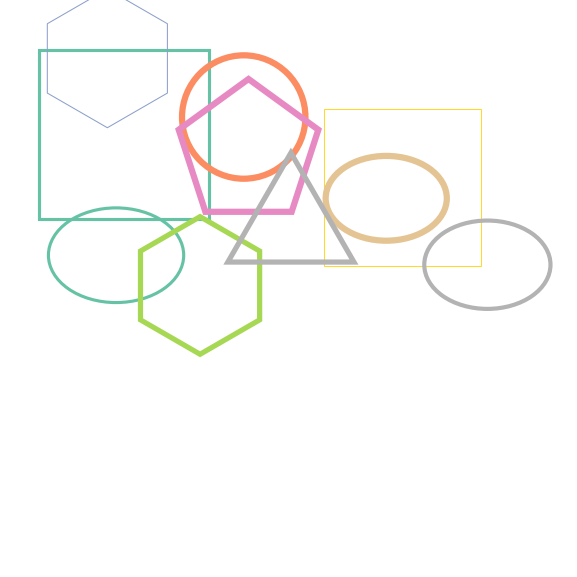[{"shape": "square", "thickness": 1.5, "radius": 0.73, "center": [0.215, 0.766]}, {"shape": "oval", "thickness": 1.5, "radius": 0.59, "center": [0.201, 0.557]}, {"shape": "circle", "thickness": 3, "radius": 0.53, "center": [0.422, 0.797]}, {"shape": "hexagon", "thickness": 0.5, "radius": 0.6, "center": [0.186, 0.898]}, {"shape": "pentagon", "thickness": 3, "radius": 0.64, "center": [0.43, 0.735]}, {"shape": "hexagon", "thickness": 2.5, "radius": 0.6, "center": [0.346, 0.505]}, {"shape": "square", "thickness": 0.5, "radius": 0.68, "center": [0.697, 0.674]}, {"shape": "oval", "thickness": 3, "radius": 0.52, "center": [0.669, 0.656]}, {"shape": "oval", "thickness": 2, "radius": 0.55, "center": [0.844, 0.541]}, {"shape": "triangle", "thickness": 2.5, "radius": 0.63, "center": [0.504, 0.608]}]